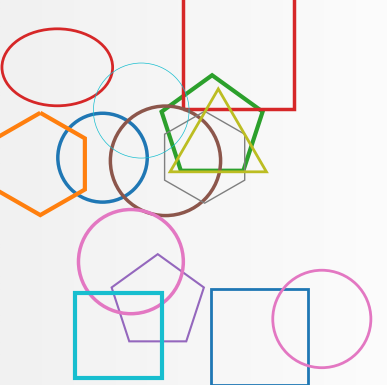[{"shape": "square", "thickness": 2, "radius": 0.62, "center": [0.669, 0.124]}, {"shape": "circle", "thickness": 2.5, "radius": 0.58, "center": [0.265, 0.59]}, {"shape": "hexagon", "thickness": 3, "radius": 0.66, "center": [0.104, 0.574]}, {"shape": "pentagon", "thickness": 3, "radius": 0.69, "center": [0.547, 0.668]}, {"shape": "oval", "thickness": 2, "radius": 0.71, "center": [0.148, 0.825]}, {"shape": "square", "thickness": 2.5, "radius": 0.72, "center": [0.616, 0.862]}, {"shape": "pentagon", "thickness": 1.5, "radius": 0.63, "center": [0.407, 0.215]}, {"shape": "circle", "thickness": 2.5, "radius": 0.71, "center": [0.427, 0.582]}, {"shape": "circle", "thickness": 2.5, "radius": 0.68, "center": [0.338, 0.32]}, {"shape": "circle", "thickness": 2, "radius": 0.63, "center": [0.831, 0.172]}, {"shape": "hexagon", "thickness": 1, "radius": 0.6, "center": [0.528, 0.592]}, {"shape": "triangle", "thickness": 2, "radius": 0.72, "center": [0.563, 0.625]}, {"shape": "square", "thickness": 3, "radius": 0.56, "center": [0.306, 0.128]}, {"shape": "circle", "thickness": 0.5, "radius": 0.62, "center": [0.364, 0.713]}]